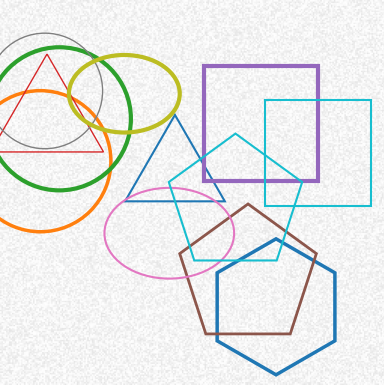[{"shape": "triangle", "thickness": 1.5, "radius": 0.75, "center": [0.454, 0.552]}, {"shape": "hexagon", "thickness": 2.5, "radius": 0.88, "center": [0.717, 0.203]}, {"shape": "circle", "thickness": 2.5, "radius": 0.92, "center": [0.105, 0.581]}, {"shape": "circle", "thickness": 3, "radius": 0.93, "center": [0.154, 0.691]}, {"shape": "triangle", "thickness": 1, "radius": 0.85, "center": [0.122, 0.69]}, {"shape": "square", "thickness": 3, "radius": 0.75, "center": [0.678, 0.679]}, {"shape": "pentagon", "thickness": 2, "radius": 0.93, "center": [0.644, 0.284]}, {"shape": "oval", "thickness": 1.5, "radius": 0.84, "center": [0.44, 0.394]}, {"shape": "circle", "thickness": 1, "radius": 0.75, "center": [0.116, 0.764]}, {"shape": "oval", "thickness": 3, "radius": 0.72, "center": [0.323, 0.756]}, {"shape": "pentagon", "thickness": 1.5, "radius": 0.91, "center": [0.612, 0.471]}, {"shape": "square", "thickness": 1.5, "radius": 0.69, "center": [0.826, 0.603]}]